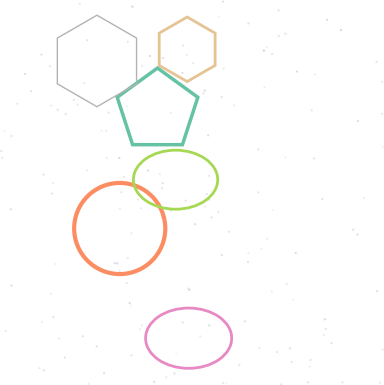[{"shape": "pentagon", "thickness": 2.5, "radius": 0.55, "center": [0.409, 0.713]}, {"shape": "circle", "thickness": 3, "radius": 0.59, "center": [0.311, 0.406]}, {"shape": "oval", "thickness": 2, "radius": 0.56, "center": [0.49, 0.122]}, {"shape": "oval", "thickness": 2, "radius": 0.55, "center": [0.456, 0.533]}, {"shape": "hexagon", "thickness": 2, "radius": 0.42, "center": [0.486, 0.872]}, {"shape": "hexagon", "thickness": 1, "radius": 0.59, "center": [0.252, 0.842]}]